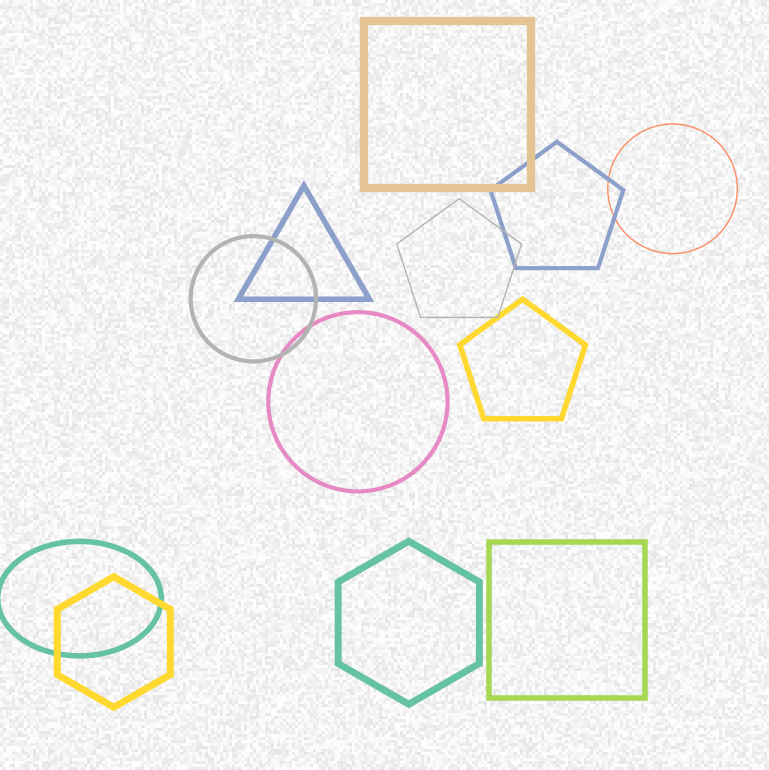[{"shape": "hexagon", "thickness": 2.5, "radius": 0.53, "center": [0.531, 0.191]}, {"shape": "oval", "thickness": 2, "radius": 0.53, "center": [0.103, 0.223]}, {"shape": "circle", "thickness": 0.5, "radius": 0.42, "center": [0.873, 0.755]}, {"shape": "pentagon", "thickness": 1.5, "radius": 0.45, "center": [0.723, 0.725]}, {"shape": "triangle", "thickness": 2, "radius": 0.49, "center": [0.395, 0.661]}, {"shape": "circle", "thickness": 1.5, "radius": 0.58, "center": [0.465, 0.478]}, {"shape": "square", "thickness": 2, "radius": 0.51, "center": [0.737, 0.195]}, {"shape": "pentagon", "thickness": 2, "radius": 0.43, "center": [0.679, 0.526]}, {"shape": "hexagon", "thickness": 2.5, "radius": 0.42, "center": [0.148, 0.166]}, {"shape": "square", "thickness": 3, "radius": 0.54, "center": [0.582, 0.865]}, {"shape": "pentagon", "thickness": 0.5, "radius": 0.43, "center": [0.596, 0.657]}, {"shape": "circle", "thickness": 1.5, "radius": 0.41, "center": [0.329, 0.612]}]